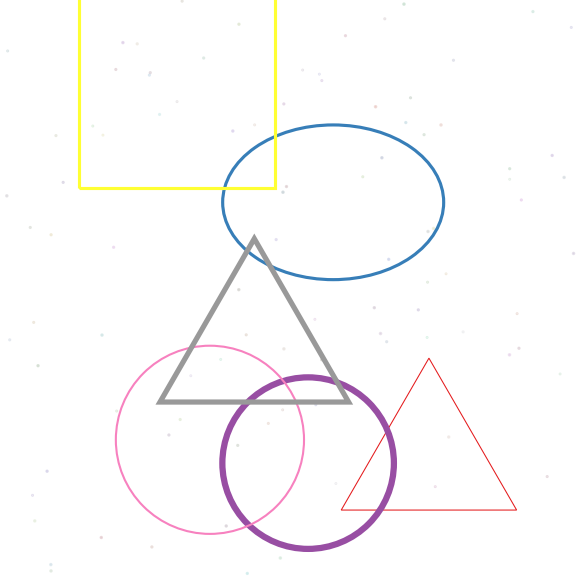[{"shape": "triangle", "thickness": 0.5, "radius": 0.88, "center": [0.743, 0.204]}, {"shape": "oval", "thickness": 1.5, "radius": 0.96, "center": [0.577, 0.649]}, {"shape": "circle", "thickness": 3, "radius": 0.74, "center": [0.534, 0.197]}, {"shape": "square", "thickness": 1.5, "radius": 0.85, "center": [0.307, 0.843]}, {"shape": "circle", "thickness": 1, "radius": 0.81, "center": [0.364, 0.238]}, {"shape": "triangle", "thickness": 2.5, "radius": 0.94, "center": [0.44, 0.397]}]